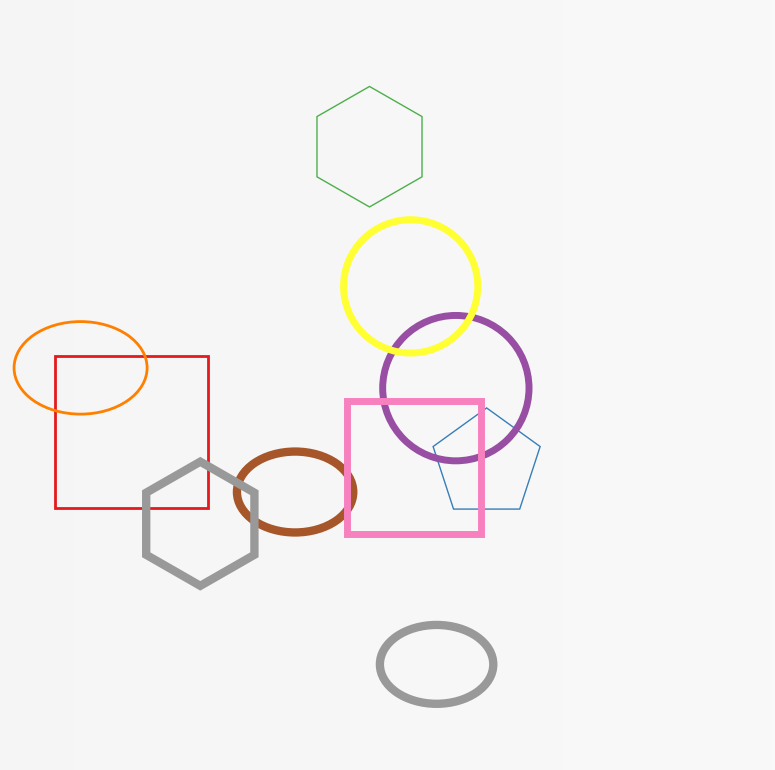[{"shape": "square", "thickness": 1, "radius": 0.49, "center": [0.17, 0.439]}, {"shape": "pentagon", "thickness": 0.5, "radius": 0.36, "center": [0.628, 0.398]}, {"shape": "hexagon", "thickness": 0.5, "radius": 0.39, "center": [0.477, 0.809]}, {"shape": "circle", "thickness": 2.5, "radius": 0.47, "center": [0.588, 0.496]}, {"shape": "oval", "thickness": 1, "radius": 0.43, "center": [0.104, 0.522]}, {"shape": "circle", "thickness": 2.5, "radius": 0.43, "center": [0.53, 0.628]}, {"shape": "oval", "thickness": 3, "radius": 0.38, "center": [0.381, 0.361]}, {"shape": "square", "thickness": 2.5, "radius": 0.43, "center": [0.534, 0.393]}, {"shape": "oval", "thickness": 3, "radius": 0.37, "center": [0.563, 0.137]}, {"shape": "hexagon", "thickness": 3, "radius": 0.4, "center": [0.258, 0.32]}]